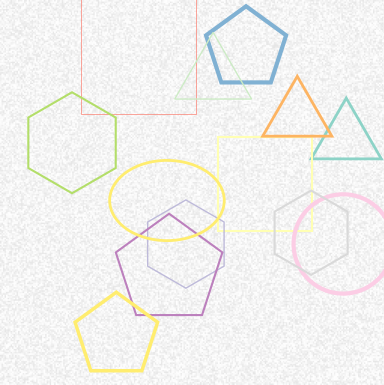[{"shape": "triangle", "thickness": 2, "radius": 0.53, "center": [0.899, 0.64]}, {"shape": "square", "thickness": 1.5, "radius": 0.61, "center": [0.689, 0.522]}, {"shape": "hexagon", "thickness": 1, "radius": 0.57, "center": [0.483, 0.366]}, {"shape": "square", "thickness": 0.5, "radius": 0.74, "center": [0.359, 0.853]}, {"shape": "pentagon", "thickness": 3, "radius": 0.55, "center": [0.639, 0.874]}, {"shape": "triangle", "thickness": 2, "radius": 0.52, "center": [0.772, 0.698]}, {"shape": "hexagon", "thickness": 1.5, "radius": 0.66, "center": [0.187, 0.629]}, {"shape": "circle", "thickness": 3, "radius": 0.64, "center": [0.892, 0.366]}, {"shape": "hexagon", "thickness": 1.5, "radius": 0.55, "center": [0.808, 0.396]}, {"shape": "pentagon", "thickness": 1.5, "radius": 0.73, "center": [0.439, 0.299]}, {"shape": "triangle", "thickness": 1, "radius": 0.58, "center": [0.554, 0.8]}, {"shape": "pentagon", "thickness": 2.5, "radius": 0.56, "center": [0.302, 0.128]}, {"shape": "oval", "thickness": 2, "radius": 0.74, "center": [0.434, 0.479]}]